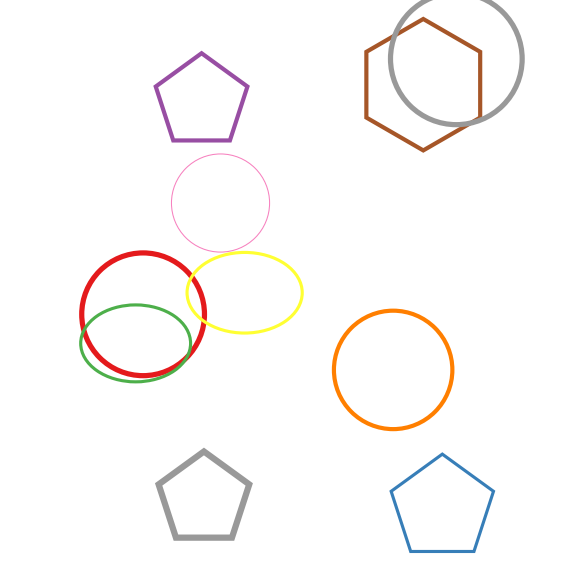[{"shape": "circle", "thickness": 2.5, "radius": 0.53, "center": [0.248, 0.455]}, {"shape": "pentagon", "thickness": 1.5, "radius": 0.47, "center": [0.766, 0.12]}, {"shape": "oval", "thickness": 1.5, "radius": 0.48, "center": [0.235, 0.405]}, {"shape": "pentagon", "thickness": 2, "radius": 0.42, "center": [0.349, 0.823]}, {"shape": "circle", "thickness": 2, "radius": 0.51, "center": [0.681, 0.359]}, {"shape": "oval", "thickness": 1.5, "radius": 0.5, "center": [0.424, 0.492]}, {"shape": "hexagon", "thickness": 2, "radius": 0.57, "center": [0.733, 0.852]}, {"shape": "circle", "thickness": 0.5, "radius": 0.42, "center": [0.382, 0.648]}, {"shape": "pentagon", "thickness": 3, "radius": 0.41, "center": [0.353, 0.135]}, {"shape": "circle", "thickness": 2.5, "radius": 0.57, "center": [0.79, 0.897]}]